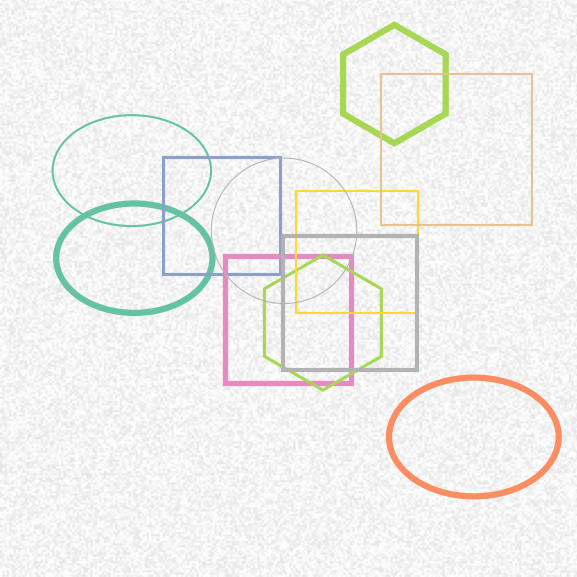[{"shape": "oval", "thickness": 1, "radius": 0.69, "center": [0.228, 0.704]}, {"shape": "oval", "thickness": 3, "radius": 0.68, "center": [0.233, 0.552]}, {"shape": "oval", "thickness": 3, "radius": 0.73, "center": [0.821, 0.242]}, {"shape": "square", "thickness": 1.5, "radius": 0.51, "center": [0.383, 0.626]}, {"shape": "square", "thickness": 2.5, "radius": 0.55, "center": [0.499, 0.446]}, {"shape": "hexagon", "thickness": 1.5, "radius": 0.58, "center": [0.559, 0.441]}, {"shape": "hexagon", "thickness": 3, "radius": 0.51, "center": [0.683, 0.854]}, {"shape": "square", "thickness": 1, "radius": 0.53, "center": [0.619, 0.562]}, {"shape": "square", "thickness": 1, "radius": 0.65, "center": [0.791, 0.741]}, {"shape": "circle", "thickness": 0.5, "radius": 0.63, "center": [0.492, 0.599]}, {"shape": "square", "thickness": 2, "radius": 0.58, "center": [0.606, 0.475]}]